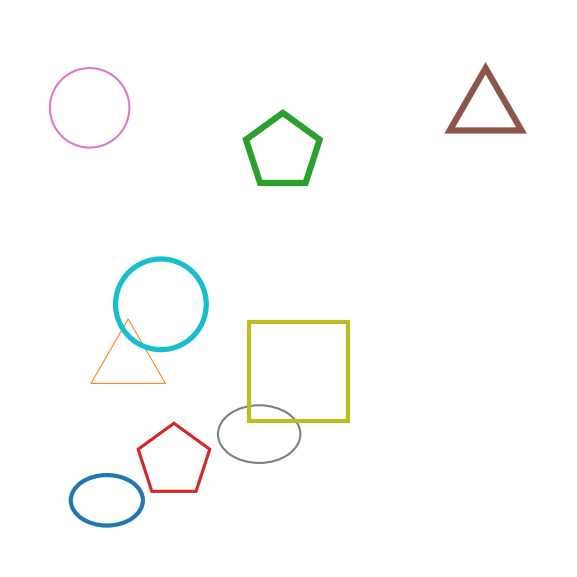[{"shape": "oval", "thickness": 2, "radius": 0.31, "center": [0.185, 0.133]}, {"shape": "triangle", "thickness": 0.5, "radius": 0.37, "center": [0.222, 0.372]}, {"shape": "pentagon", "thickness": 3, "radius": 0.34, "center": [0.49, 0.737]}, {"shape": "pentagon", "thickness": 1.5, "radius": 0.33, "center": [0.301, 0.201]}, {"shape": "triangle", "thickness": 3, "radius": 0.36, "center": [0.841, 0.809]}, {"shape": "circle", "thickness": 1, "radius": 0.34, "center": [0.155, 0.812]}, {"shape": "oval", "thickness": 1, "radius": 0.36, "center": [0.449, 0.247]}, {"shape": "square", "thickness": 2, "radius": 0.43, "center": [0.517, 0.356]}, {"shape": "circle", "thickness": 2.5, "radius": 0.39, "center": [0.279, 0.472]}]